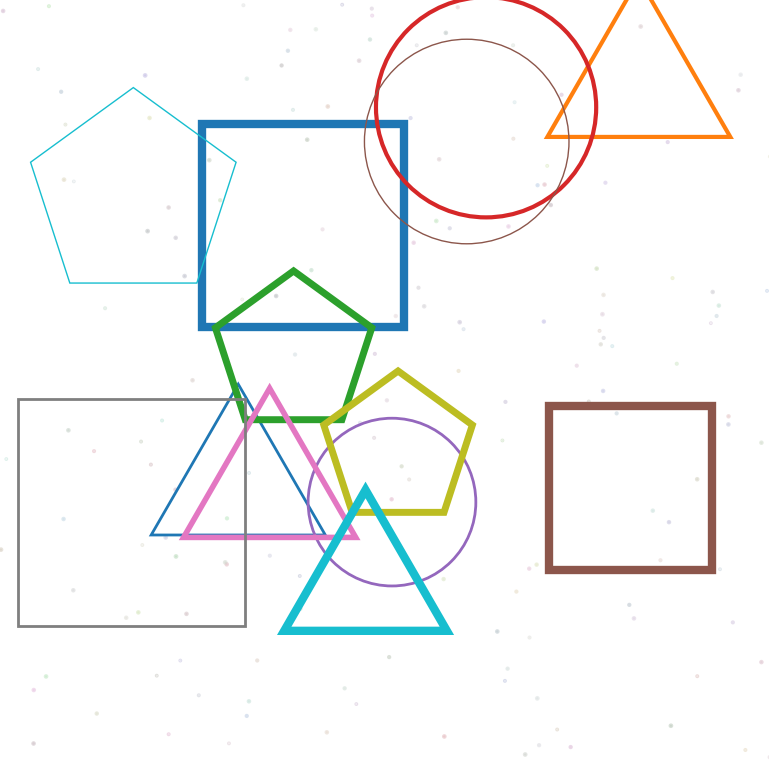[{"shape": "square", "thickness": 3, "radius": 0.66, "center": [0.394, 0.707]}, {"shape": "triangle", "thickness": 1, "radius": 0.65, "center": [0.309, 0.37]}, {"shape": "triangle", "thickness": 1.5, "radius": 0.69, "center": [0.83, 0.891]}, {"shape": "pentagon", "thickness": 2.5, "radius": 0.53, "center": [0.381, 0.541]}, {"shape": "circle", "thickness": 1.5, "radius": 0.72, "center": [0.631, 0.861]}, {"shape": "circle", "thickness": 1, "radius": 0.54, "center": [0.509, 0.348]}, {"shape": "circle", "thickness": 0.5, "radius": 0.66, "center": [0.606, 0.816]}, {"shape": "square", "thickness": 3, "radius": 0.53, "center": [0.819, 0.366]}, {"shape": "triangle", "thickness": 2, "radius": 0.65, "center": [0.35, 0.367]}, {"shape": "square", "thickness": 1, "radius": 0.74, "center": [0.17, 0.335]}, {"shape": "pentagon", "thickness": 2.5, "radius": 0.51, "center": [0.517, 0.417]}, {"shape": "triangle", "thickness": 3, "radius": 0.61, "center": [0.475, 0.242]}, {"shape": "pentagon", "thickness": 0.5, "radius": 0.7, "center": [0.173, 0.746]}]